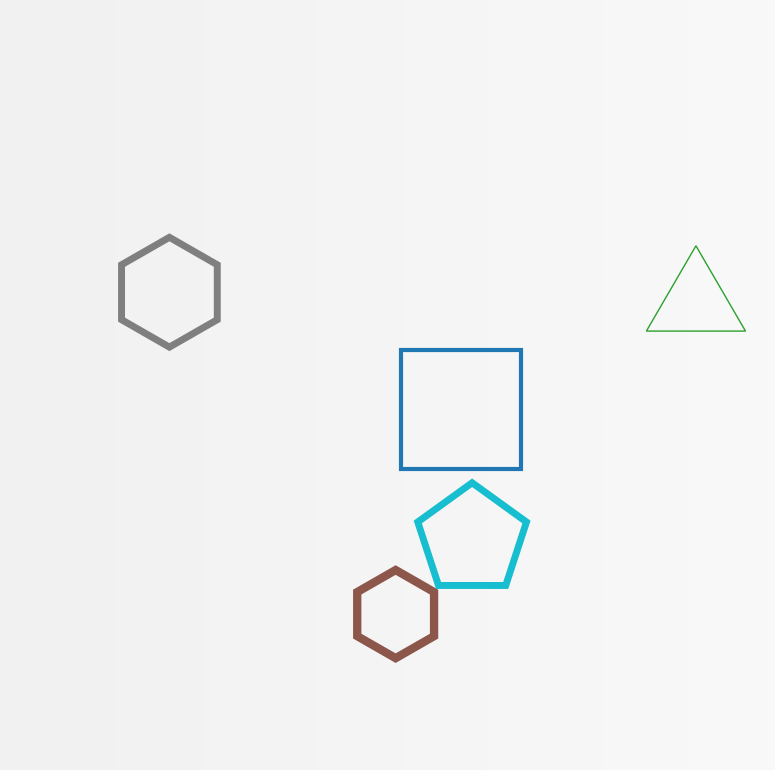[{"shape": "square", "thickness": 1.5, "radius": 0.39, "center": [0.595, 0.469]}, {"shape": "triangle", "thickness": 0.5, "radius": 0.37, "center": [0.898, 0.607]}, {"shape": "hexagon", "thickness": 3, "radius": 0.29, "center": [0.511, 0.202]}, {"shape": "hexagon", "thickness": 2.5, "radius": 0.36, "center": [0.219, 0.62]}, {"shape": "pentagon", "thickness": 2.5, "radius": 0.37, "center": [0.609, 0.299]}]